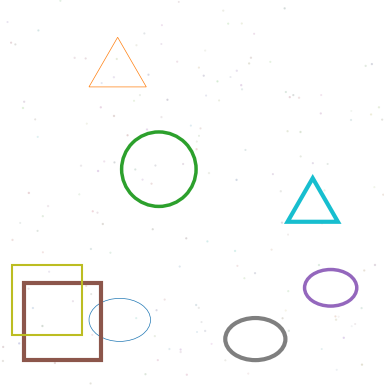[{"shape": "oval", "thickness": 0.5, "radius": 0.4, "center": [0.311, 0.169]}, {"shape": "triangle", "thickness": 0.5, "radius": 0.43, "center": [0.306, 0.817]}, {"shape": "circle", "thickness": 2.5, "radius": 0.48, "center": [0.413, 0.561]}, {"shape": "oval", "thickness": 2.5, "radius": 0.34, "center": [0.859, 0.252]}, {"shape": "square", "thickness": 3, "radius": 0.5, "center": [0.163, 0.164]}, {"shape": "oval", "thickness": 3, "radius": 0.39, "center": [0.663, 0.119]}, {"shape": "square", "thickness": 1.5, "radius": 0.46, "center": [0.123, 0.221]}, {"shape": "triangle", "thickness": 3, "radius": 0.38, "center": [0.812, 0.462]}]